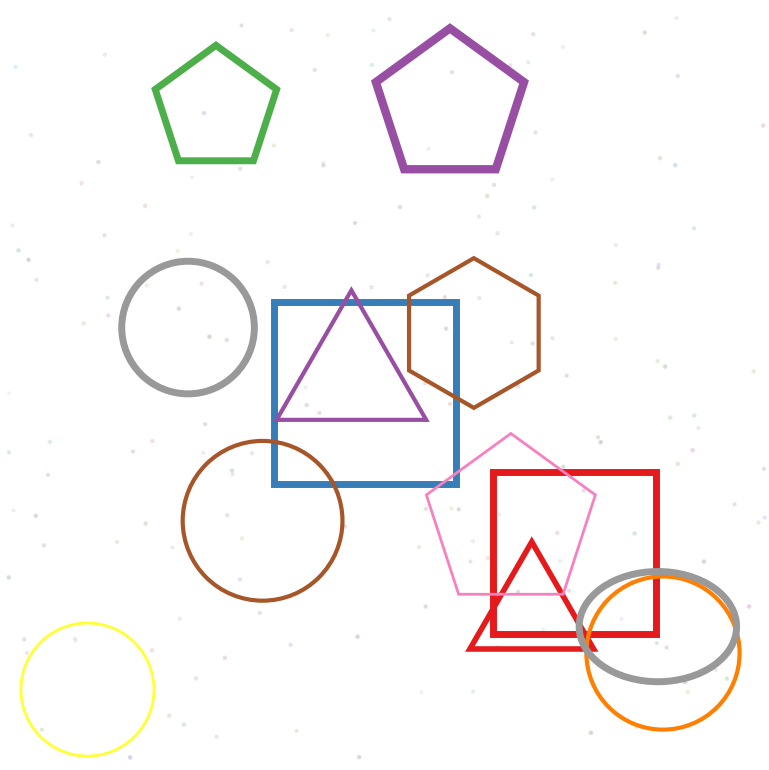[{"shape": "triangle", "thickness": 2, "radius": 0.46, "center": [0.691, 0.204]}, {"shape": "square", "thickness": 2.5, "radius": 0.53, "center": [0.746, 0.281]}, {"shape": "square", "thickness": 2.5, "radius": 0.59, "center": [0.474, 0.49]}, {"shape": "pentagon", "thickness": 2.5, "radius": 0.41, "center": [0.28, 0.858]}, {"shape": "triangle", "thickness": 1.5, "radius": 0.56, "center": [0.456, 0.511]}, {"shape": "pentagon", "thickness": 3, "radius": 0.51, "center": [0.584, 0.862]}, {"shape": "circle", "thickness": 1.5, "radius": 0.5, "center": [0.861, 0.152]}, {"shape": "circle", "thickness": 1, "radius": 0.43, "center": [0.114, 0.104]}, {"shape": "hexagon", "thickness": 1.5, "radius": 0.49, "center": [0.615, 0.568]}, {"shape": "circle", "thickness": 1.5, "radius": 0.52, "center": [0.341, 0.324]}, {"shape": "pentagon", "thickness": 1, "radius": 0.58, "center": [0.663, 0.322]}, {"shape": "circle", "thickness": 2.5, "radius": 0.43, "center": [0.244, 0.575]}, {"shape": "oval", "thickness": 2.5, "radius": 0.51, "center": [0.854, 0.186]}]